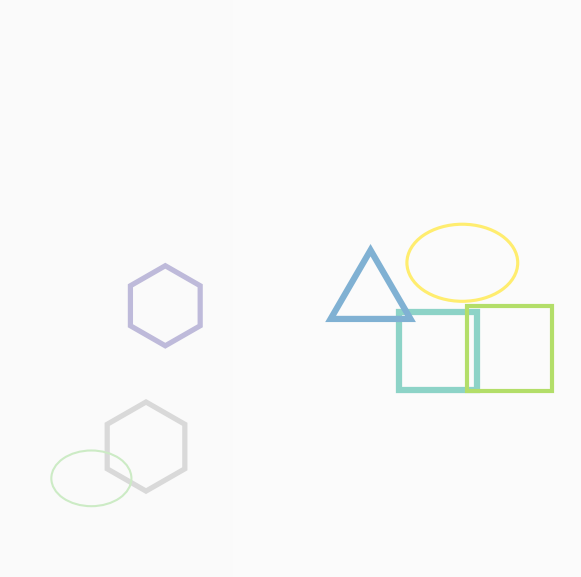[{"shape": "square", "thickness": 3, "radius": 0.33, "center": [0.753, 0.391]}, {"shape": "hexagon", "thickness": 2.5, "radius": 0.35, "center": [0.284, 0.47]}, {"shape": "triangle", "thickness": 3, "radius": 0.4, "center": [0.638, 0.487]}, {"shape": "square", "thickness": 2, "radius": 0.36, "center": [0.876, 0.396]}, {"shape": "hexagon", "thickness": 2.5, "radius": 0.39, "center": [0.251, 0.226]}, {"shape": "oval", "thickness": 1, "radius": 0.34, "center": [0.157, 0.171]}, {"shape": "oval", "thickness": 1.5, "radius": 0.48, "center": [0.795, 0.544]}]